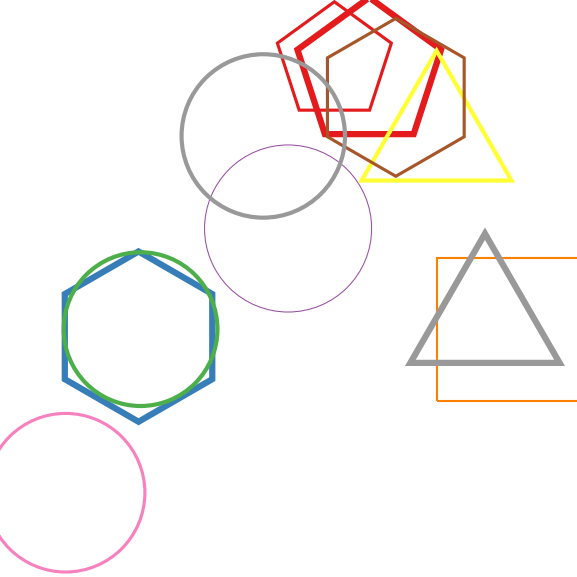[{"shape": "pentagon", "thickness": 3, "radius": 0.65, "center": [0.639, 0.873]}, {"shape": "pentagon", "thickness": 1.5, "radius": 0.52, "center": [0.579, 0.892]}, {"shape": "hexagon", "thickness": 3, "radius": 0.74, "center": [0.24, 0.416]}, {"shape": "circle", "thickness": 2, "radius": 0.67, "center": [0.243, 0.429]}, {"shape": "circle", "thickness": 0.5, "radius": 0.72, "center": [0.499, 0.603]}, {"shape": "square", "thickness": 1, "radius": 0.62, "center": [0.881, 0.429]}, {"shape": "triangle", "thickness": 2, "radius": 0.75, "center": [0.756, 0.761]}, {"shape": "hexagon", "thickness": 1.5, "radius": 0.68, "center": [0.685, 0.831]}, {"shape": "circle", "thickness": 1.5, "radius": 0.69, "center": [0.114, 0.146]}, {"shape": "triangle", "thickness": 3, "radius": 0.75, "center": [0.84, 0.445]}, {"shape": "circle", "thickness": 2, "radius": 0.71, "center": [0.456, 0.764]}]